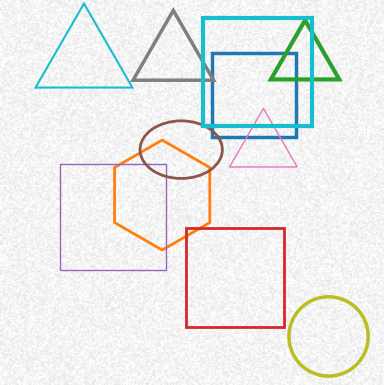[{"shape": "square", "thickness": 2.5, "radius": 0.55, "center": [0.66, 0.754]}, {"shape": "hexagon", "thickness": 2, "radius": 0.71, "center": [0.421, 0.493]}, {"shape": "triangle", "thickness": 3, "radius": 0.51, "center": [0.792, 0.845]}, {"shape": "square", "thickness": 2, "radius": 0.64, "center": [0.611, 0.28]}, {"shape": "square", "thickness": 1, "radius": 0.69, "center": [0.293, 0.436]}, {"shape": "oval", "thickness": 2, "radius": 0.53, "center": [0.471, 0.611]}, {"shape": "triangle", "thickness": 1, "radius": 0.51, "center": [0.684, 0.617]}, {"shape": "triangle", "thickness": 2.5, "radius": 0.6, "center": [0.45, 0.852]}, {"shape": "circle", "thickness": 2.5, "radius": 0.51, "center": [0.853, 0.126]}, {"shape": "square", "thickness": 3, "radius": 0.7, "center": [0.669, 0.813]}, {"shape": "triangle", "thickness": 1.5, "radius": 0.73, "center": [0.218, 0.845]}]